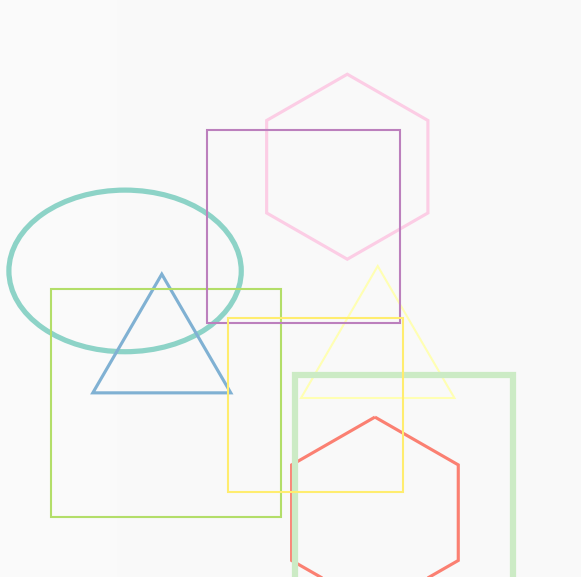[{"shape": "oval", "thickness": 2.5, "radius": 1.0, "center": [0.215, 0.53]}, {"shape": "triangle", "thickness": 1, "radius": 0.76, "center": [0.65, 0.386]}, {"shape": "hexagon", "thickness": 1.5, "radius": 0.83, "center": [0.645, 0.111]}, {"shape": "triangle", "thickness": 1.5, "radius": 0.68, "center": [0.278, 0.387]}, {"shape": "square", "thickness": 1, "radius": 0.99, "center": [0.285, 0.301]}, {"shape": "hexagon", "thickness": 1.5, "radius": 0.8, "center": [0.597, 0.71]}, {"shape": "square", "thickness": 1, "radius": 0.83, "center": [0.522, 0.607]}, {"shape": "square", "thickness": 3, "radius": 0.94, "center": [0.695, 0.162]}, {"shape": "square", "thickness": 1, "radius": 0.75, "center": [0.543, 0.298]}]